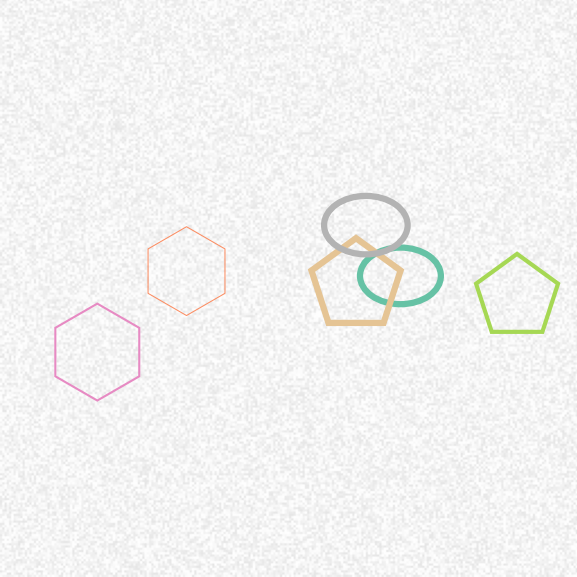[{"shape": "oval", "thickness": 3, "radius": 0.35, "center": [0.693, 0.521]}, {"shape": "hexagon", "thickness": 0.5, "radius": 0.38, "center": [0.323, 0.53]}, {"shape": "hexagon", "thickness": 1, "radius": 0.42, "center": [0.168, 0.389]}, {"shape": "pentagon", "thickness": 2, "radius": 0.37, "center": [0.895, 0.485]}, {"shape": "pentagon", "thickness": 3, "radius": 0.41, "center": [0.617, 0.506]}, {"shape": "oval", "thickness": 3, "radius": 0.36, "center": [0.634, 0.609]}]